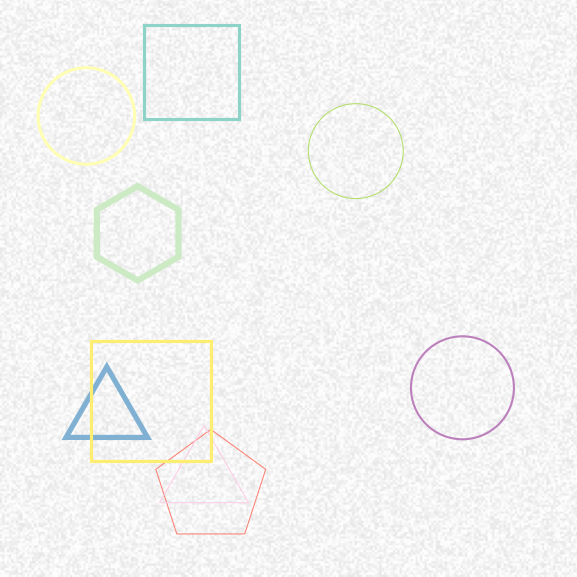[{"shape": "square", "thickness": 1.5, "radius": 0.41, "center": [0.331, 0.875]}, {"shape": "circle", "thickness": 1.5, "radius": 0.42, "center": [0.15, 0.798]}, {"shape": "pentagon", "thickness": 0.5, "radius": 0.5, "center": [0.365, 0.155]}, {"shape": "triangle", "thickness": 2.5, "radius": 0.41, "center": [0.185, 0.282]}, {"shape": "circle", "thickness": 0.5, "radius": 0.41, "center": [0.616, 0.737]}, {"shape": "triangle", "thickness": 0.5, "radius": 0.45, "center": [0.353, 0.173]}, {"shape": "circle", "thickness": 1, "radius": 0.45, "center": [0.801, 0.328]}, {"shape": "hexagon", "thickness": 3, "radius": 0.41, "center": [0.238, 0.595]}, {"shape": "square", "thickness": 1.5, "radius": 0.52, "center": [0.262, 0.304]}]